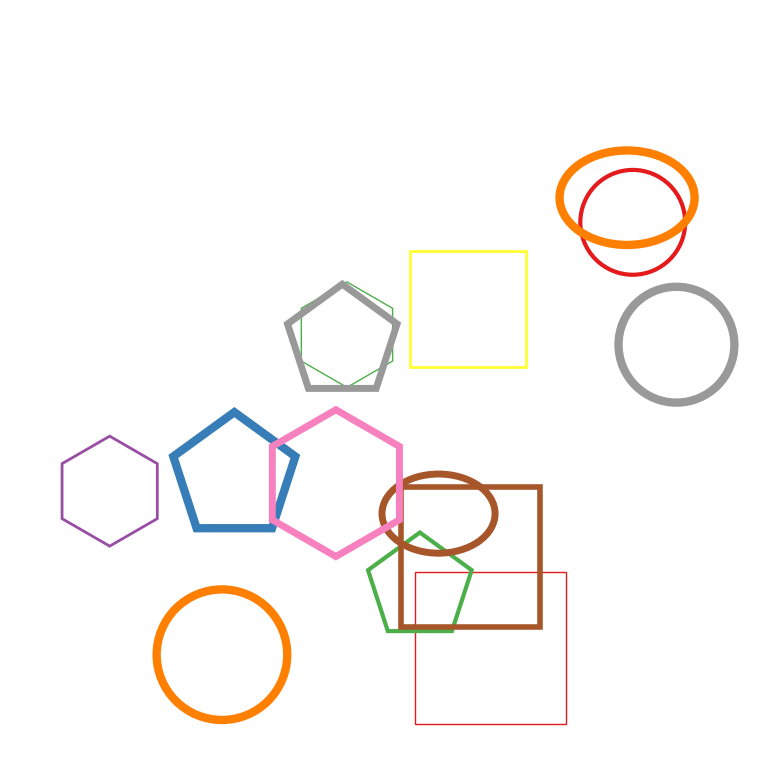[{"shape": "square", "thickness": 0.5, "radius": 0.49, "center": [0.637, 0.158]}, {"shape": "circle", "thickness": 1.5, "radius": 0.34, "center": [0.822, 0.711]}, {"shape": "pentagon", "thickness": 3, "radius": 0.42, "center": [0.304, 0.381]}, {"shape": "hexagon", "thickness": 0.5, "radius": 0.34, "center": [0.451, 0.565]}, {"shape": "pentagon", "thickness": 1.5, "radius": 0.35, "center": [0.545, 0.238]}, {"shape": "hexagon", "thickness": 1, "radius": 0.36, "center": [0.142, 0.362]}, {"shape": "circle", "thickness": 3, "radius": 0.42, "center": [0.288, 0.15]}, {"shape": "oval", "thickness": 3, "radius": 0.44, "center": [0.814, 0.743]}, {"shape": "square", "thickness": 1, "radius": 0.37, "center": [0.608, 0.599]}, {"shape": "oval", "thickness": 2.5, "radius": 0.37, "center": [0.57, 0.333]}, {"shape": "square", "thickness": 2, "radius": 0.45, "center": [0.611, 0.277]}, {"shape": "hexagon", "thickness": 2.5, "radius": 0.48, "center": [0.436, 0.373]}, {"shape": "circle", "thickness": 3, "radius": 0.38, "center": [0.878, 0.552]}, {"shape": "pentagon", "thickness": 2.5, "radius": 0.37, "center": [0.445, 0.556]}]